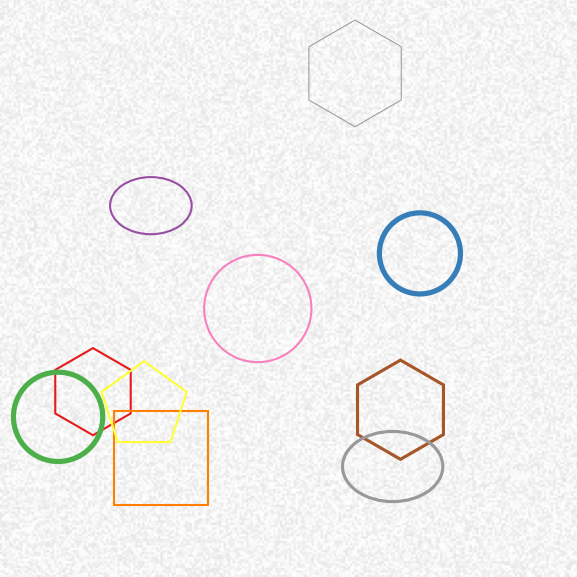[{"shape": "hexagon", "thickness": 1, "radius": 0.38, "center": [0.161, 0.321]}, {"shape": "circle", "thickness": 2.5, "radius": 0.35, "center": [0.727, 0.56]}, {"shape": "circle", "thickness": 2.5, "radius": 0.39, "center": [0.101, 0.277]}, {"shape": "oval", "thickness": 1, "radius": 0.35, "center": [0.261, 0.643]}, {"shape": "square", "thickness": 1, "radius": 0.41, "center": [0.279, 0.206]}, {"shape": "pentagon", "thickness": 1, "radius": 0.39, "center": [0.25, 0.296]}, {"shape": "hexagon", "thickness": 1.5, "radius": 0.43, "center": [0.693, 0.29]}, {"shape": "circle", "thickness": 1, "radius": 0.46, "center": [0.446, 0.465]}, {"shape": "hexagon", "thickness": 0.5, "radius": 0.46, "center": [0.615, 0.872]}, {"shape": "oval", "thickness": 1.5, "radius": 0.43, "center": [0.68, 0.191]}]